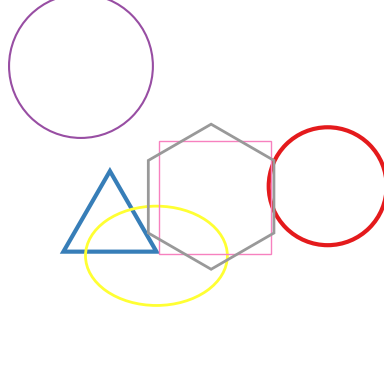[{"shape": "circle", "thickness": 3, "radius": 0.77, "center": [0.851, 0.516]}, {"shape": "triangle", "thickness": 3, "radius": 0.7, "center": [0.286, 0.416]}, {"shape": "circle", "thickness": 1.5, "radius": 0.93, "center": [0.21, 0.829]}, {"shape": "oval", "thickness": 2, "radius": 0.92, "center": [0.406, 0.336]}, {"shape": "square", "thickness": 1, "radius": 0.73, "center": [0.559, 0.487]}, {"shape": "hexagon", "thickness": 2, "radius": 0.94, "center": [0.548, 0.489]}]